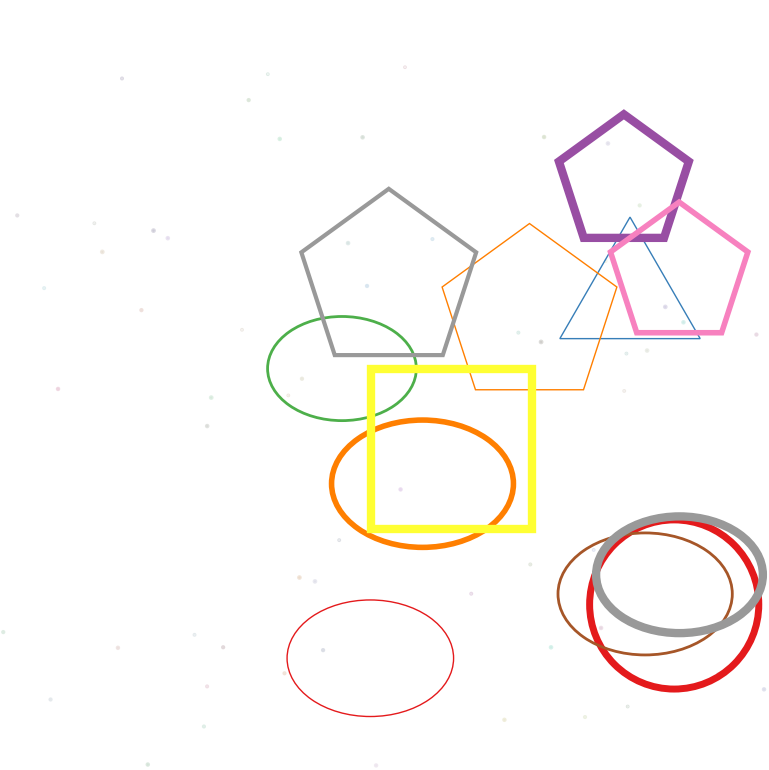[{"shape": "oval", "thickness": 0.5, "radius": 0.54, "center": [0.481, 0.145]}, {"shape": "circle", "thickness": 2.5, "radius": 0.55, "center": [0.876, 0.215]}, {"shape": "triangle", "thickness": 0.5, "radius": 0.53, "center": [0.818, 0.613]}, {"shape": "oval", "thickness": 1, "radius": 0.48, "center": [0.444, 0.521]}, {"shape": "pentagon", "thickness": 3, "radius": 0.44, "center": [0.81, 0.763]}, {"shape": "oval", "thickness": 2, "radius": 0.59, "center": [0.549, 0.372]}, {"shape": "pentagon", "thickness": 0.5, "radius": 0.6, "center": [0.688, 0.59]}, {"shape": "square", "thickness": 3, "radius": 0.52, "center": [0.586, 0.417]}, {"shape": "oval", "thickness": 1, "radius": 0.57, "center": [0.838, 0.229]}, {"shape": "pentagon", "thickness": 2, "radius": 0.47, "center": [0.882, 0.644]}, {"shape": "pentagon", "thickness": 1.5, "radius": 0.6, "center": [0.505, 0.635]}, {"shape": "oval", "thickness": 3, "radius": 0.54, "center": [0.882, 0.254]}]